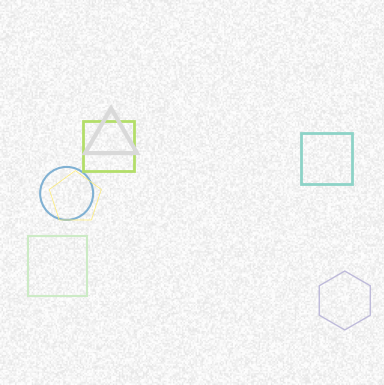[{"shape": "square", "thickness": 2, "radius": 0.33, "center": [0.849, 0.587]}, {"shape": "hexagon", "thickness": 1, "radius": 0.38, "center": [0.896, 0.22]}, {"shape": "circle", "thickness": 1.5, "radius": 0.34, "center": [0.173, 0.498]}, {"shape": "square", "thickness": 2, "radius": 0.33, "center": [0.282, 0.62]}, {"shape": "triangle", "thickness": 3, "radius": 0.39, "center": [0.288, 0.641]}, {"shape": "square", "thickness": 1.5, "radius": 0.39, "center": [0.149, 0.308]}, {"shape": "pentagon", "thickness": 0.5, "radius": 0.35, "center": [0.196, 0.486]}]